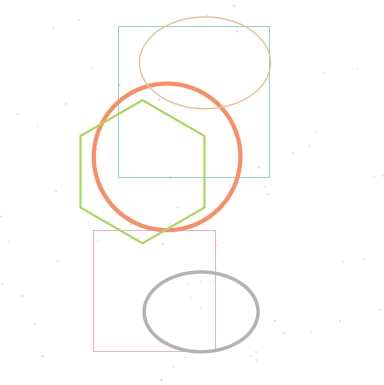[{"shape": "square", "thickness": 0.5, "radius": 0.98, "center": [0.504, 0.737]}, {"shape": "circle", "thickness": 3, "radius": 0.95, "center": [0.434, 0.592]}, {"shape": "square", "thickness": 0.5, "radius": 0.79, "center": [0.4, 0.246]}, {"shape": "hexagon", "thickness": 1.5, "radius": 0.93, "center": [0.37, 0.554]}, {"shape": "oval", "thickness": 1, "radius": 0.85, "center": [0.532, 0.837]}, {"shape": "oval", "thickness": 2.5, "radius": 0.74, "center": [0.522, 0.19]}]